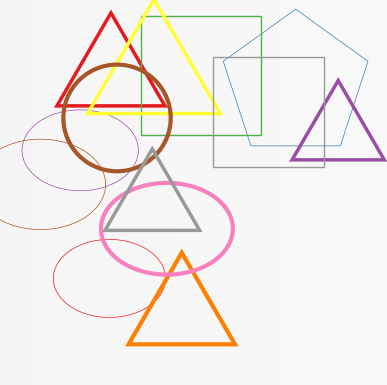[{"shape": "triangle", "thickness": 2.5, "radius": 0.8, "center": [0.286, 0.805]}, {"shape": "oval", "thickness": 0.5, "radius": 0.72, "center": [0.282, 0.277]}, {"shape": "pentagon", "thickness": 0.5, "radius": 0.98, "center": [0.763, 0.78]}, {"shape": "square", "thickness": 1, "radius": 0.78, "center": [0.52, 0.804]}, {"shape": "oval", "thickness": 0.5, "radius": 0.75, "center": [0.207, 0.61]}, {"shape": "triangle", "thickness": 2.5, "radius": 0.69, "center": [0.873, 0.653]}, {"shape": "triangle", "thickness": 3, "radius": 0.79, "center": [0.469, 0.185]}, {"shape": "triangle", "thickness": 2.5, "radius": 0.99, "center": [0.397, 0.804]}, {"shape": "circle", "thickness": 3, "radius": 0.69, "center": [0.302, 0.694]}, {"shape": "oval", "thickness": 0.5, "radius": 0.84, "center": [0.105, 0.521]}, {"shape": "oval", "thickness": 3, "radius": 0.85, "center": [0.431, 0.406]}, {"shape": "triangle", "thickness": 2.5, "radius": 0.71, "center": [0.393, 0.472]}, {"shape": "square", "thickness": 1, "radius": 0.71, "center": [0.693, 0.709]}]